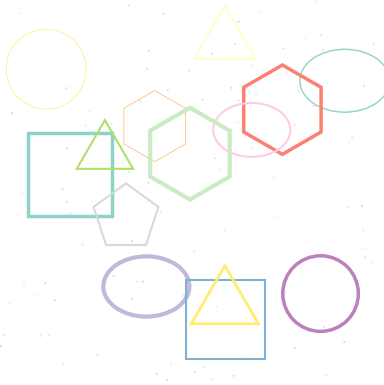[{"shape": "oval", "thickness": 1, "radius": 0.58, "center": [0.895, 0.79]}, {"shape": "square", "thickness": 2.5, "radius": 0.54, "center": [0.182, 0.547]}, {"shape": "triangle", "thickness": 1, "radius": 0.46, "center": [0.584, 0.893]}, {"shape": "oval", "thickness": 3, "radius": 0.56, "center": [0.38, 0.256]}, {"shape": "hexagon", "thickness": 2.5, "radius": 0.58, "center": [0.733, 0.715]}, {"shape": "square", "thickness": 1.5, "radius": 0.52, "center": [0.586, 0.17]}, {"shape": "hexagon", "thickness": 0.5, "radius": 0.46, "center": [0.402, 0.672]}, {"shape": "triangle", "thickness": 1.5, "radius": 0.42, "center": [0.273, 0.604]}, {"shape": "oval", "thickness": 1.5, "radius": 0.5, "center": [0.654, 0.663]}, {"shape": "pentagon", "thickness": 1.5, "radius": 0.44, "center": [0.327, 0.435]}, {"shape": "circle", "thickness": 2.5, "radius": 0.49, "center": [0.833, 0.237]}, {"shape": "hexagon", "thickness": 3, "radius": 0.6, "center": [0.493, 0.601]}, {"shape": "triangle", "thickness": 2, "radius": 0.5, "center": [0.584, 0.209]}, {"shape": "circle", "thickness": 0.5, "radius": 0.52, "center": [0.12, 0.821]}]